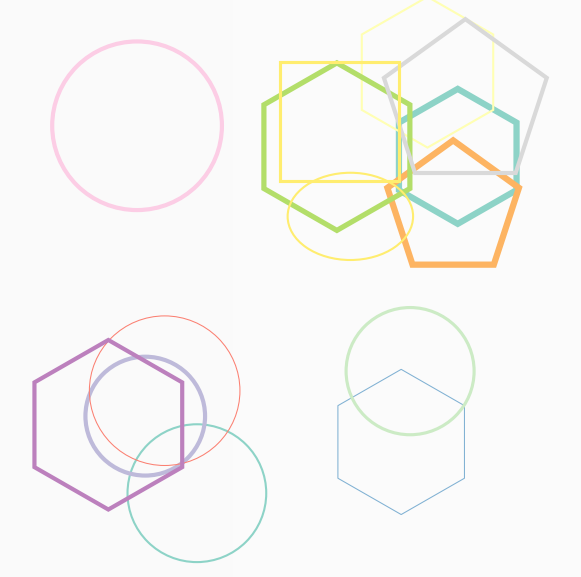[{"shape": "hexagon", "thickness": 3, "radius": 0.58, "center": [0.788, 0.728]}, {"shape": "circle", "thickness": 1, "radius": 0.6, "center": [0.339, 0.145]}, {"shape": "hexagon", "thickness": 1, "radius": 0.65, "center": [0.735, 0.874]}, {"shape": "circle", "thickness": 2, "radius": 0.51, "center": [0.25, 0.279]}, {"shape": "circle", "thickness": 0.5, "radius": 0.65, "center": [0.283, 0.323]}, {"shape": "hexagon", "thickness": 0.5, "radius": 0.63, "center": [0.69, 0.234]}, {"shape": "pentagon", "thickness": 3, "radius": 0.59, "center": [0.78, 0.637]}, {"shape": "hexagon", "thickness": 2.5, "radius": 0.73, "center": [0.58, 0.745]}, {"shape": "circle", "thickness": 2, "radius": 0.73, "center": [0.236, 0.781]}, {"shape": "pentagon", "thickness": 2, "radius": 0.74, "center": [0.801, 0.819]}, {"shape": "hexagon", "thickness": 2, "radius": 0.73, "center": [0.186, 0.264]}, {"shape": "circle", "thickness": 1.5, "radius": 0.55, "center": [0.706, 0.356]}, {"shape": "oval", "thickness": 1, "radius": 0.54, "center": [0.603, 0.624]}, {"shape": "square", "thickness": 1.5, "radius": 0.51, "center": [0.584, 0.789]}]